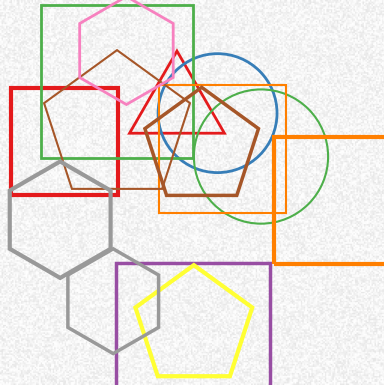[{"shape": "square", "thickness": 3, "radius": 0.7, "center": [0.167, 0.633]}, {"shape": "triangle", "thickness": 2, "radius": 0.71, "center": [0.46, 0.725]}, {"shape": "circle", "thickness": 2, "radius": 0.77, "center": [0.565, 0.706]}, {"shape": "square", "thickness": 2, "radius": 0.99, "center": [0.305, 0.788]}, {"shape": "circle", "thickness": 1.5, "radius": 0.87, "center": [0.678, 0.593]}, {"shape": "square", "thickness": 2.5, "radius": 1.0, "center": [0.501, 0.119]}, {"shape": "square", "thickness": 3, "radius": 0.82, "center": [0.876, 0.479]}, {"shape": "square", "thickness": 1.5, "radius": 0.83, "center": [0.578, 0.613]}, {"shape": "pentagon", "thickness": 3, "radius": 0.8, "center": [0.503, 0.152]}, {"shape": "pentagon", "thickness": 1.5, "radius": 1.0, "center": [0.304, 0.671]}, {"shape": "pentagon", "thickness": 2.5, "radius": 0.78, "center": [0.524, 0.618]}, {"shape": "hexagon", "thickness": 2, "radius": 0.7, "center": [0.328, 0.869]}, {"shape": "hexagon", "thickness": 2.5, "radius": 0.68, "center": [0.294, 0.218]}, {"shape": "hexagon", "thickness": 3, "radius": 0.76, "center": [0.156, 0.429]}]